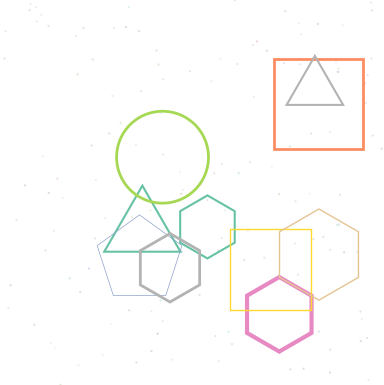[{"shape": "triangle", "thickness": 1.5, "radius": 0.57, "center": [0.37, 0.403]}, {"shape": "hexagon", "thickness": 1.5, "radius": 0.41, "center": [0.539, 0.411]}, {"shape": "square", "thickness": 2, "radius": 0.58, "center": [0.827, 0.73]}, {"shape": "pentagon", "thickness": 0.5, "radius": 0.58, "center": [0.362, 0.326]}, {"shape": "hexagon", "thickness": 3, "radius": 0.48, "center": [0.725, 0.184]}, {"shape": "circle", "thickness": 2, "radius": 0.6, "center": [0.422, 0.592]}, {"shape": "square", "thickness": 1, "radius": 0.53, "center": [0.703, 0.299]}, {"shape": "hexagon", "thickness": 1, "radius": 0.59, "center": [0.829, 0.339]}, {"shape": "hexagon", "thickness": 2, "radius": 0.44, "center": [0.442, 0.305]}, {"shape": "triangle", "thickness": 1.5, "radius": 0.42, "center": [0.818, 0.77]}]